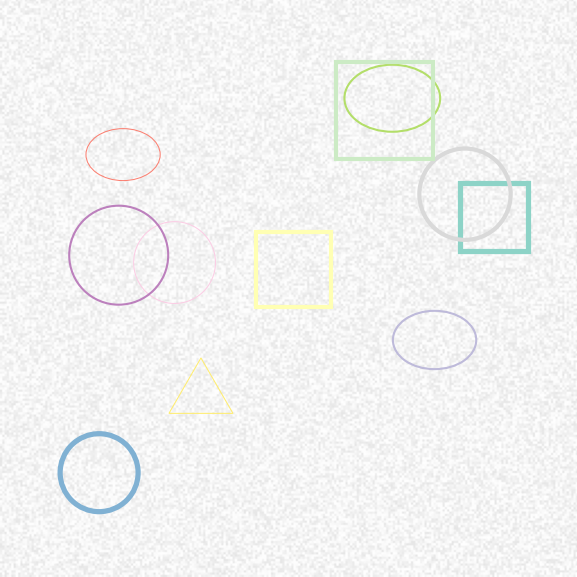[{"shape": "square", "thickness": 2.5, "radius": 0.29, "center": [0.856, 0.624]}, {"shape": "square", "thickness": 2, "radius": 0.33, "center": [0.509, 0.533]}, {"shape": "oval", "thickness": 1, "radius": 0.36, "center": [0.753, 0.41]}, {"shape": "oval", "thickness": 0.5, "radius": 0.32, "center": [0.213, 0.731]}, {"shape": "circle", "thickness": 2.5, "radius": 0.34, "center": [0.172, 0.181]}, {"shape": "oval", "thickness": 1, "radius": 0.41, "center": [0.679, 0.829]}, {"shape": "circle", "thickness": 0.5, "radius": 0.35, "center": [0.302, 0.544]}, {"shape": "circle", "thickness": 2, "radius": 0.4, "center": [0.805, 0.663]}, {"shape": "circle", "thickness": 1, "radius": 0.43, "center": [0.206, 0.557]}, {"shape": "square", "thickness": 2, "radius": 0.42, "center": [0.665, 0.808]}, {"shape": "triangle", "thickness": 0.5, "radius": 0.32, "center": [0.348, 0.315]}]